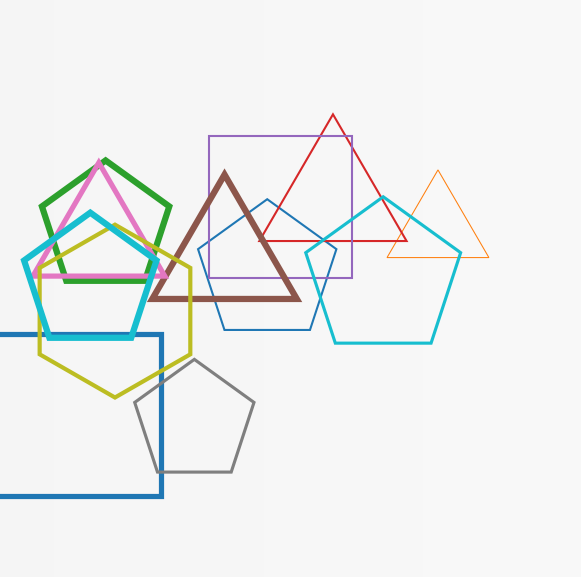[{"shape": "pentagon", "thickness": 1, "radius": 0.63, "center": [0.46, 0.529]}, {"shape": "square", "thickness": 2.5, "radius": 0.7, "center": [0.138, 0.281]}, {"shape": "triangle", "thickness": 0.5, "radius": 0.51, "center": [0.753, 0.604]}, {"shape": "pentagon", "thickness": 3, "radius": 0.58, "center": [0.182, 0.606]}, {"shape": "triangle", "thickness": 1, "radius": 0.73, "center": [0.573, 0.655]}, {"shape": "square", "thickness": 1, "radius": 0.62, "center": [0.483, 0.641]}, {"shape": "triangle", "thickness": 3, "radius": 0.72, "center": [0.386, 0.553]}, {"shape": "triangle", "thickness": 2.5, "radius": 0.65, "center": [0.17, 0.587]}, {"shape": "pentagon", "thickness": 1.5, "radius": 0.54, "center": [0.334, 0.269]}, {"shape": "hexagon", "thickness": 2, "radius": 0.75, "center": [0.198, 0.46]}, {"shape": "pentagon", "thickness": 3, "radius": 0.6, "center": [0.155, 0.511]}, {"shape": "pentagon", "thickness": 1.5, "radius": 0.7, "center": [0.659, 0.518]}]